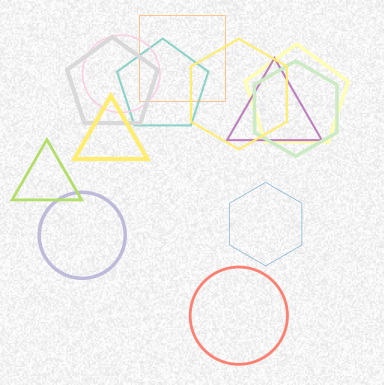[{"shape": "pentagon", "thickness": 1.5, "radius": 0.62, "center": [0.423, 0.775]}, {"shape": "pentagon", "thickness": 2.5, "radius": 0.7, "center": [0.771, 0.745]}, {"shape": "circle", "thickness": 2.5, "radius": 0.56, "center": [0.214, 0.389]}, {"shape": "circle", "thickness": 2, "radius": 0.63, "center": [0.62, 0.18]}, {"shape": "hexagon", "thickness": 0.5, "radius": 0.54, "center": [0.69, 0.418]}, {"shape": "square", "thickness": 0.5, "radius": 0.56, "center": [0.473, 0.849]}, {"shape": "triangle", "thickness": 2, "radius": 0.52, "center": [0.122, 0.533]}, {"shape": "circle", "thickness": 1, "radius": 0.5, "center": [0.315, 0.808]}, {"shape": "pentagon", "thickness": 3, "radius": 0.62, "center": [0.292, 0.78]}, {"shape": "triangle", "thickness": 1.5, "radius": 0.71, "center": [0.713, 0.707]}, {"shape": "hexagon", "thickness": 2.5, "radius": 0.62, "center": [0.768, 0.718]}, {"shape": "hexagon", "thickness": 1.5, "radius": 0.72, "center": [0.621, 0.756]}, {"shape": "triangle", "thickness": 3, "radius": 0.55, "center": [0.288, 0.642]}]